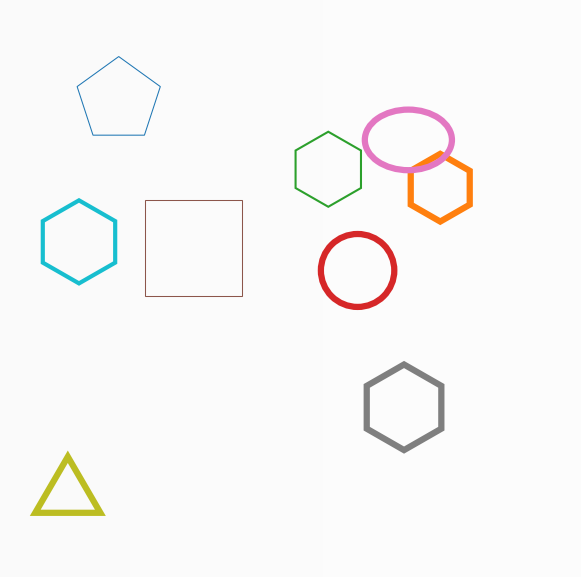[{"shape": "pentagon", "thickness": 0.5, "radius": 0.38, "center": [0.204, 0.826]}, {"shape": "hexagon", "thickness": 3, "radius": 0.29, "center": [0.757, 0.674]}, {"shape": "hexagon", "thickness": 1, "radius": 0.32, "center": [0.565, 0.706]}, {"shape": "circle", "thickness": 3, "radius": 0.32, "center": [0.615, 0.531]}, {"shape": "square", "thickness": 0.5, "radius": 0.42, "center": [0.333, 0.57]}, {"shape": "oval", "thickness": 3, "radius": 0.37, "center": [0.703, 0.757]}, {"shape": "hexagon", "thickness": 3, "radius": 0.37, "center": [0.695, 0.294]}, {"shape": "triangle", "thickness": 3, "radius": 0.32, "center": [0.117, 0.144]}, {"shape": "hexagon", "thickness": 2, "radius": 0.36, "center": [0.136, 0.58]}]